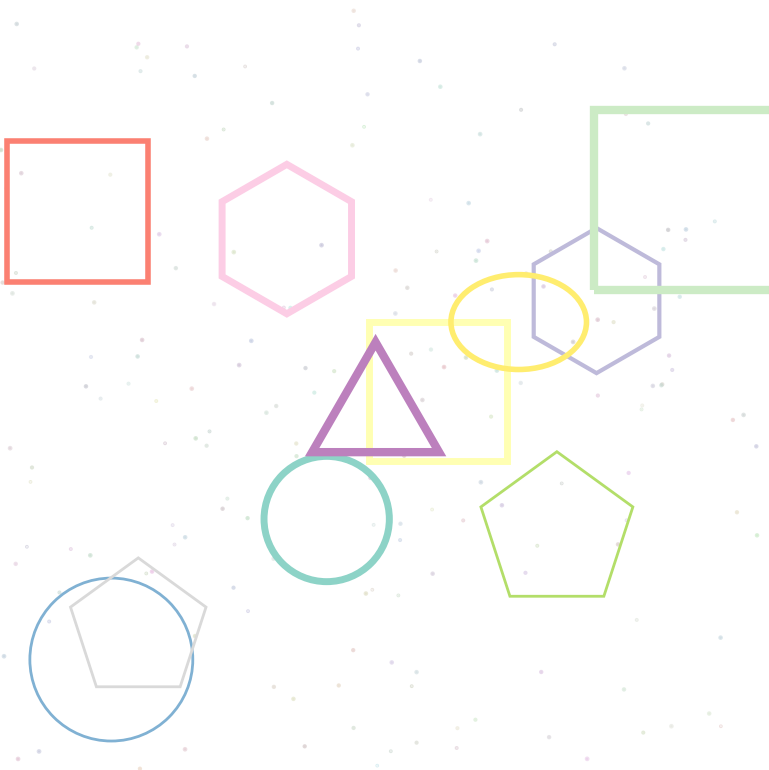[{"shape": "circle", "thickness": 2.5, "radius": 0.41, "center": [0.424, 0.326]}, {"shape": "square", "thickness": 2.5, "radius": 0.45, "center": [0.569, 0.492]}, {"shape": "hexagon", "thickness": 1.5, "radius": 0.47, "center": [0.775, 0.61]}, {"shape": "square", "thickness": 2, "radius": 0.46, "center": [0.1, 0.725]}, {"shape": "circle", "thickness": 1, "radius": 0.53, "center": [0.145, 0.143]}, {"shape": "pentagon", "thickness": 1, "radius": 0.52, "center": [0.723, 0.31]}, {"shape": "hexagon", "thickness": 2.5, "radius": 0.49, "center": [0.372, 0.69]}, {"shape": "pentagon", "thickness": 1, "radius": 0.46, "center": [0.18, 0.183]}, {"shape": "triangle", "thickness": 3, "radius": 0.48, "center": [0.488, 0.46]}, {"shape": "square", "thickness": 3, "radius": 0.58, "center": [0.888, 0.741]}, {"shape": "oval", "thickness": 2, "radius": 0.44, "center": [0.674, 0.582]}]